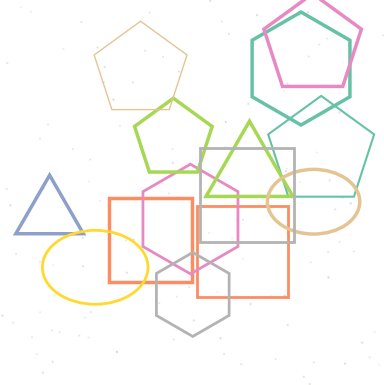[{"shape": "pentagon", "thickness": 1.5, "radius": 0.72, "center": [0.834, 0.606]}, {"shape": "hexagon", "thickness": 2.5, "radius": 0.73, "center": [0.782, 0.822]}, {"shape": "square", "thickness": 2, "radius": 0.59, "center": [0.63, 0.347]}, {"shape": "square", "thickness": 2.5, "radius": 0.54, "center": [0.391, 0.377]}, {"shape": "triangle", "thickness": 2.5, "radius": 0.51, "center": [0.129, 0.444]}, {"shape": "hexagon", "thickness": 2, "radius": 0.71, "center": [0.495, 0.431]}, {"shape": "pentagon", "thickness": 2.5, "radius": 0.67, "center": [0.812, 0.883]}, {"shape": "triangle", "thickness": 2.5, "radius": 0.65, "center": [0.648, 0.555]}, {"shape": "pentagon", "thickness": 2.5, "radius": 0.53, "center": [0.45, 0.639]}, {"shape": "oval", "thickness": 2, "radius": 0.69, "center": [0.247, 0.306]}, {"shape": "oval", "thickness": 2.5, "radius": 0.6, "center": [0.814, 0.476]}, {"shape": "pentagon", "thickness": 1, "radius": 0.63, "center": [0.365, 0.818]}, {"shape": "square", "thickness": 2, "radius": 0.61, "center": [0.641, 0.494]}, {"shape": "hexagon", "thickness": 2, "radius": 0.55, "center": [0.501, 0.235]}]